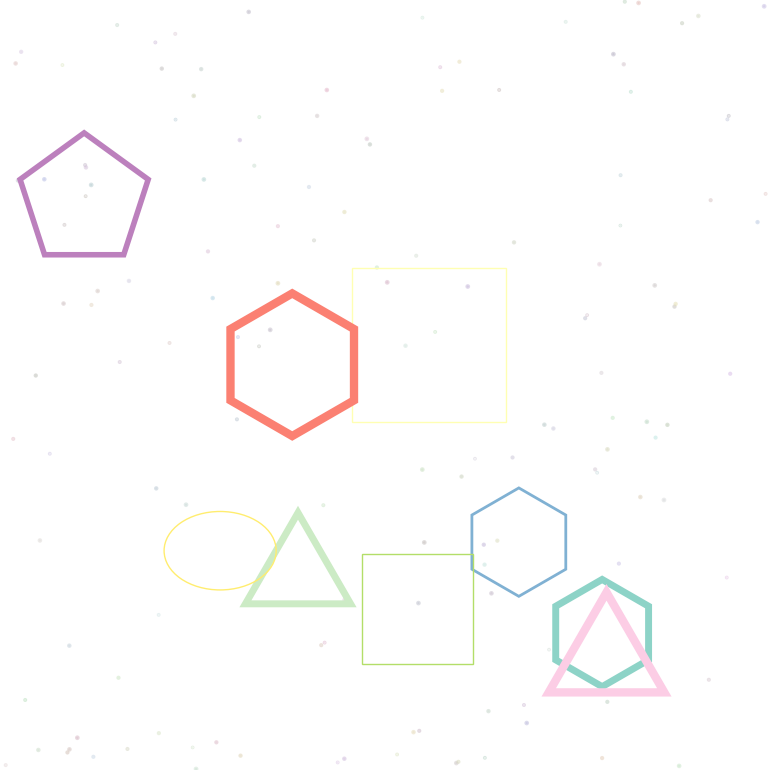[{"shape": "hexagon", "thickness": 2.5, "radius": 0.35, "center": [0.782, 0.178]}, {"shape": "square", "thickness": 0.5, "radius": 0.5, "center": [0.557, 0.552]}, {"shape": "hexagon", "thickness": 3, "radius": 0.46, "center": [0.38, 0.526]}, {"shape": "hexagon", "thickness": 1, "radius": 0.35, "center": [0.674, 0.296]}, {"shape": "square", "thickness": 0.5, "radius": 0.36, "center": [0.542, 0.209]}, {"shape": "triangle", "thickness": 3, "radius": 0.43, "center": [0.788, 0.144]}, {"shape": "pentagon", "thickness": 2, "radius": 0.44, "center": [0.109, 0.74]}, {"shape": "triangle", "thickness": 2.5, "radius": 0.39, "center": [0.387, 0.255]}, {"shape": "oval", "thickness": 0.5, "radius": 0.36, "center": [0.286, 0.285]}]